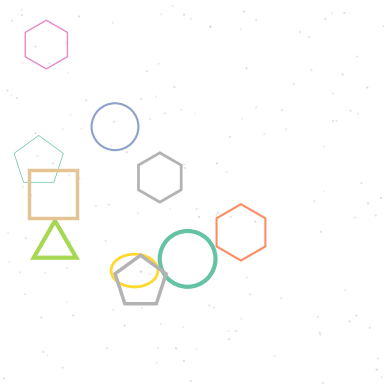[{"shape": "circle", "thickness": 3, "radius": 0.36, "center": [0.487, 0.328]}, {"shape": "pentagon", "thickness": 0.5, "radius": 0.34, "center": [0.101, 0.581]}, {"shape": "hexagon", "thickness": 1.5, "radius": 0.37, "center": [0.626, 0.396]}, {"shape": "circle", "thickness": 1.5, "radius": 0.3, "center": [0.299, 0.671]}, {"shape": "hexagon", "thickness": 1, "radius": 0.32, "center": [0.12, 0.884]}, {"shape": "triangle", "thickness": 3, "radius": 0.32, "center": [0.143, 0.363]}, {"shape": "oval", "thickness": 2, "radius": 0.3, "center": [0.349, 0.297]}, {"shape": "square", "thickness": 2.5, "radius": 0.31, "center": [0.138, 0.496]}, {"shape": "pentagon", "thickness": 2.5, "radius": 0.35, "center": [0.365, 0.267]}, {"shape": "hexagon", "thickness": 2, "radius": 0.32, "center": [0.415, 0.539]}]